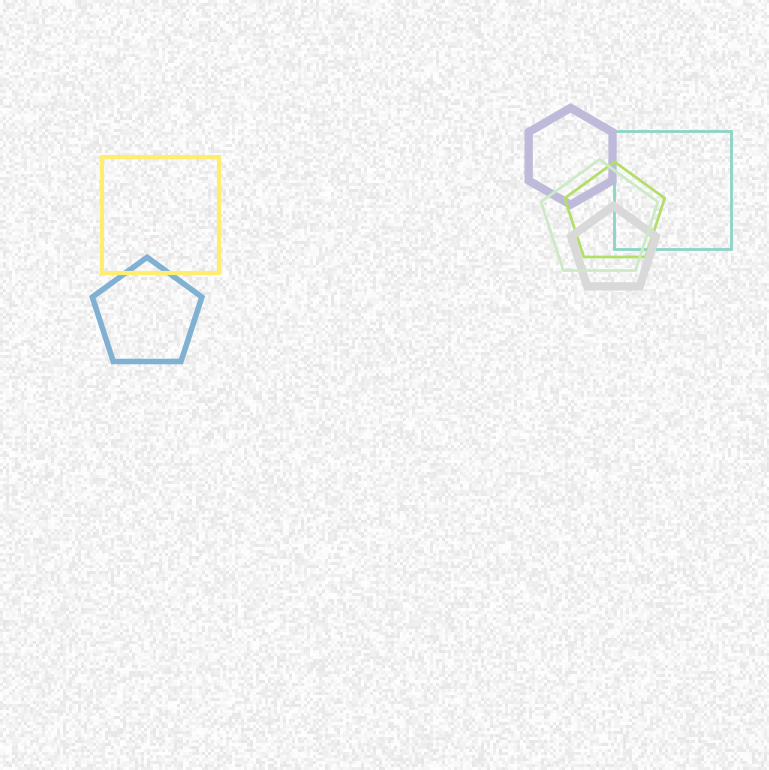[{"shape": "square", "thickness": 1, "radius": 0.38, "center": [0.873, 0.754]}, {"shape": "hexagon", "thickness": 3, "radius": 0.31, "center": [0.741, 0.797]}, {"shape": "pentagon", "thickness": 2, "radius": 0.37, "center": [0.191, 0.591]}, {"shape": "pentagon", "thickness": 1, "radius": 0.34, "center": [0.798, 0.721]}, {"shape": "pentagon", "thickness": 3, "radius": 0.29, "center": [0.797, 0.675]}, {"shape": "pentagon", "thickness": 1, "radius": 0.4, "center": [0.778, 0.713]}, {"shape": "square", "thickness": 1.5, "radius": 0.38, "center": [0.209, 0.721]}]